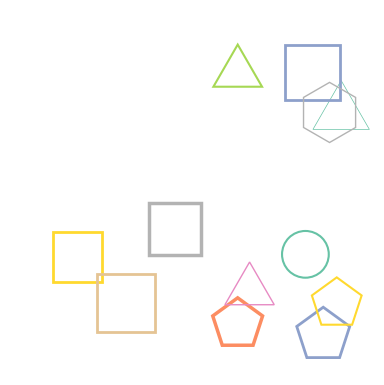[{"shape": "circle", "thickness": 1.5, "radius": 0.3, "center": [0.793, 0.339]}, {"shape": "triangle", "thickness": 0.5, "radius": 0.42, "center": [0.886, 0.706]}, {"shape": "pentagon", "thickness": 2.5, "radius": 0.34, "center": [0.617, 0.158]}, {"shape": "square", "thickness": 2, "radius": 0.35, "center": [0.812, 0.812]}, {"shape": "pentagon", "thickness": 2, "radius": 0.36, "center": [0.84, 0.13]}, {"shape": "triangle", "thickness": 1, "radius": 0.37, "center": [0.648, 0.245]}, {"shape": "triangle", "thickness": 1.5, "radius": 0.36, "center": [0.617, 0.811]}, {"shape": "pentagon", "thickness": 1.5, "radius": 0.34, "center": [0.875, 0.212]}, {"shape": "square", "thickness": 2, "radius": 0.32, "center": [0.202, 0.333]}, {"shape": "square", "thickness": 2, "radius": 0.38, "center": [0.328, 0.214]}, {"shape": "square", "thickness": 2.5, "radius": 0.33, "center": [0.454, 0.405]}, {"shape": "hexagon", "thickness": 1, "radius": 0.39, "center": [0.856, 0.708]}]